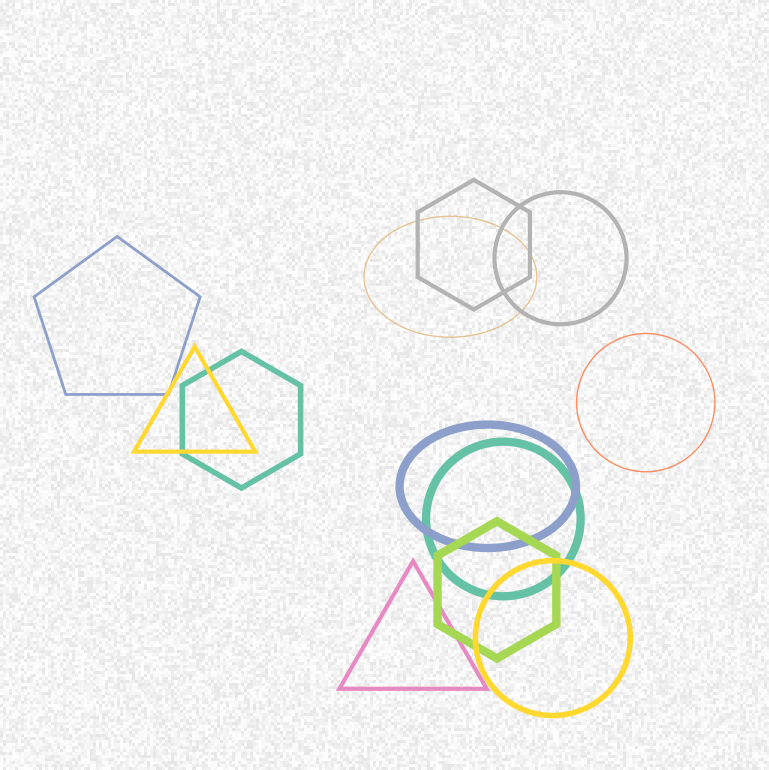[{"shape": "hexagon", "thickness": 2, "radius": 0.44, "center": [0.314, 0.455]}, {"shape": "circle", "thickness": 3, "radius": 0.5, "center": [0.654, 0.326]}, {"shape": "circle", "thickness": 0.5, "radius": 0.45, "center": [0.839, 0.477]}, {"shape": "oval", "thickness": 3, "radius": 0.57, "center": [0.633, 0.368]}, {"shape": "pentagon", "thickness": 1, "radius": 0.57, "center": [0.152, 0.579]}, {"shape": "triangle", "thickness": 1.5, "radius": 0.55, "center": [0.536, 0.161]}, {"shape": "hexagon", "thickness": 3, "radius": 0.45, "center": [0.645, 0.234]}, {"shape": "triangle", "thickness": 1.5, "radius": 0.45, "center": [0.253, 0.459]}, {"shape": "circle", "thickness": 2, "radius": 0.5, "center": [0.718, 0.171]}, {"shape": "oval", "thickness": 0.5, "radius": 0.56, "center": [0.585, 0.641]}, {"shape": "circle", "thickness": 1.5, "radius": 0.43, "center": [0.728, 0.665]}, {"shape": "hexagon", "thickness": 1.5, "radius": 0.42, "center": [0.615, 0.682]}]